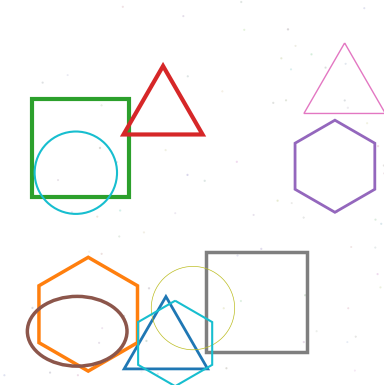[{"shape": "triangle", "thickness": 2, "radius": 0.63, "center": [0.431, 0.104]}, {"shape": "hexagon", "thickness": 2.5, "radius": 0.74, "center": [0.229, 0.184]}, {"shape": "square", "thickness": 3, "radius": 0.63, "center": [0.209, 0.616]}, {"shape": "triangle", "thickness": 3, "radius": 0.59, "center": [0.423, 0.71]}, {"shape": "hexagon", "thickness": 2, "radius": 0.6, "center": [0.87, 0.568]}, {"shape": "oval", "thickness": 2.5, "radius": 0.65, "center": [0.2, 0.14]}, {"shape": "triangle", "thickness": 1, "radius": 0.61, "center": [0.895, 0.766]}, {"shape": "square", "thickness": 2.5, "radius": 0.65, "center": [0.667, 0.215]}, {"shape": "circle", "thickness": 0.5, "radius": 0.54, "center": [0.501, 0.2]}, {"shape": "hexagon", "thickness": 1.5, "radius": 0.56, "center": [0.455, 0.108]}, {"shape": "circle", "thickness": 1.5, "radius": 0.53, "center": [0.197, 0.551]}]